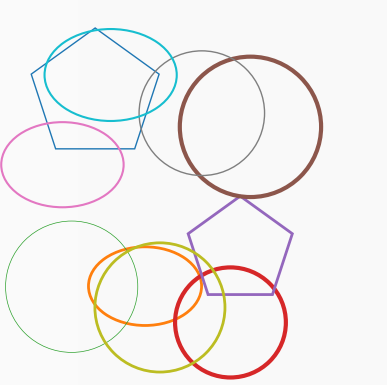[{"shape": "pentagon", "thickness": 1, "radius": 0.87, "center": [0.246, 0.754]}, {"shape": "oval", "thickness": 2, "radius": 0.73, "center": [0.374, 0.257]}, {"shape": "circle", "thickness": 0.5, "radius": 0.85, "center": [0.185, 0.255]}, {"shape": "circle", "thickness": 3, "radius": 0.71, "center": [0.595, 0.162]}, {"shape": "pentagon", "thickness": 2, "radius": 0.71, "center": [0.62, 0.349]}, {"shape": "circle", "thickness": 3, "radius": 0.91, "center": [0.646, 0.671]}, {"shape": "oval", "thickness": 1.5, "radius": 0.79, "center": [0.161, 0.572]}, {"shape": "circle", "thickness": 1, "radius": 0.81, "center": [0.521, 0.706]}, {"shape": "circle", "thickness": 2, "radius": 0.84, "center": [0.413, 0.201]}, {"shape": "oval", "thickness": 1.5, "radius": 0.85, "center": [0.286, 0.805]}]